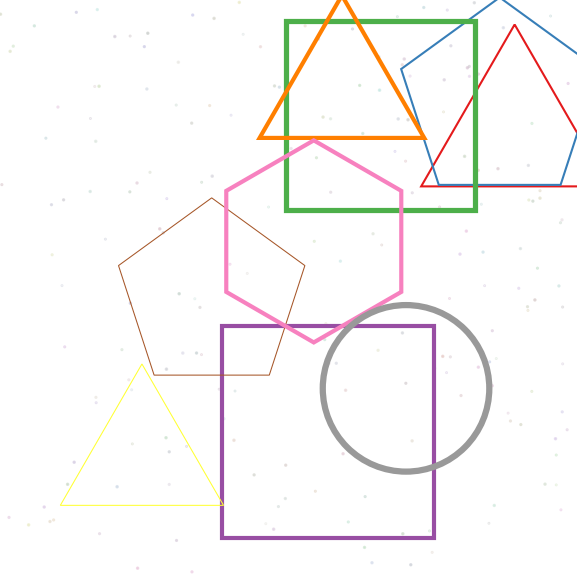[{"shape": "triangle", "thickness": 1, "radius": 0.93, "center": [0.891, 0.77]}, {"shape": "pentagon", "thickness": 1, "radius": 0.9, "center": [0.865, 0.824]}, {"shape": "square", "thickness": 2.5, "radius": 0.82, "center": [0.659, 0.799]}, {"shape": "square", "thickness": 2, "radius": 0.92, "center": [0.568, 0.251]}, {"shape": "triangle", "thickness": 2, "radius": 0.82, "center": [0.592, 0.843]}, {"shape": "triangle", "thickness": 0.5, "radius": 0.82, "center": [0.246, 0.206]}, {"shape": "pentagon", "thickness": 0.5, "radius": 0.85, "center": [0.367, 0.487]}, {"shape": "hexagon", "thickness": 2, "radius": 0.87, "center": [0.543, 0.581]}, {"shape": "circle", "thickness": 3, "radius": 0.72, "center": [0.703, 0.327]}]